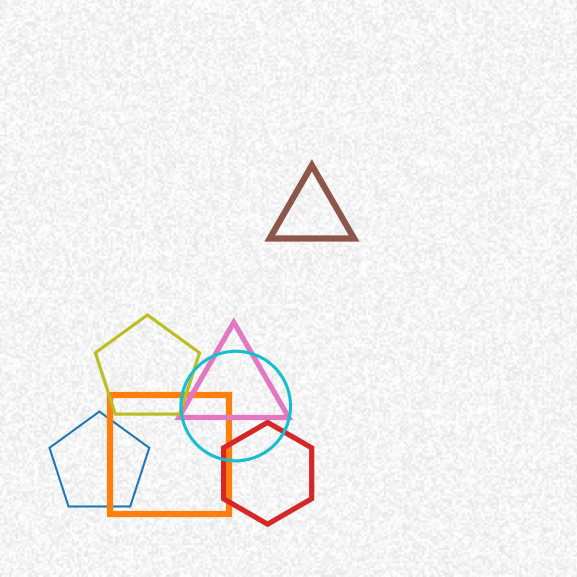[{"shape": "pentagon", "thickness": 1, "radius": 0.45, "center": [0.172, 0.196]}, {"shape": "square", "thickness": 3, "radius": 0.52, "center": [0.293, 0.212]}, {"shape": "hexagon", "thickness": 2.5, "radius": 0.44, "center": [0.463, 0.18]}, {"shape": "triangle", "thickness": 3, "radius": 0.42, "center": [0.54, 0.628]}, {"shape": "triangle", "thickness": 2.5, "radius": 0.55, "center": [0.405, 0.331]}, {"shape": "pentagon", "thickness": 1.5, "radius": 0.47, "center": [0.255, 0.359]}, {"shape": "circle", "thickness": 1.5, "radius": 0.47, "center": [0.408, 0.296]}]